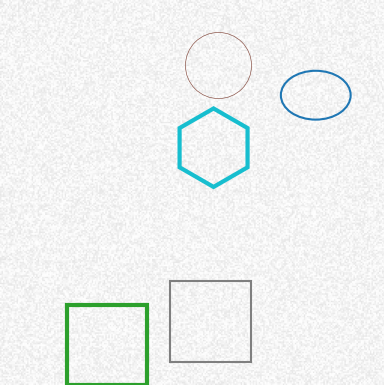[{"shape": "oval", "thickness": 1.5, "radius": 0.45, "center": [0.82, 0.753]}, {"shape": "square", "thickness": 3, "radius": 0.51, "center": [0.278, 0.104]}, {"shape": "circle", "thickness": 0.5, "radius": 0.43, "center": [0.568, 0.83]}, {"shape": "square", "thickness": 1.5, "radius": 0.53, "center": [0.547, 0.165]}, {"shape": "hexagon", "thickness": 3, "radius": 0.51, "center": [0.555, 0.616]}]